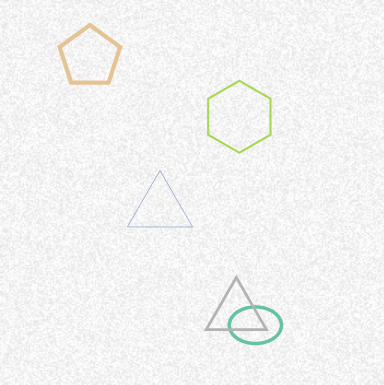[{"shape": "oval", "thickness": 2.5, "radius": 0.34, "center": [0.663, 0.155]}, {"shape": "triangle", "thickness": 0.5, "radius": 0.49, "center": [0.415, 0.459]}, {"shape": "hexagon", "thickness": 1.5, "radius": 0.47, "center": [0.622, 0.697]}, {"shape": "pentagon", "thickness": 3, "radius": 0.41, "center": [0.233, 0.852]}, {"shape": "triangle", "thickness": 2, "radius": 0.45, "center": [0.614, 0.189]}]